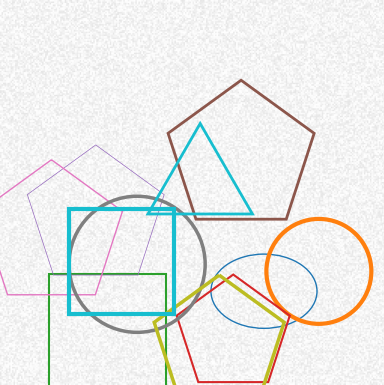[{"shape": "oval", "thickness": 1, "radius": 0.69, "center": [0.686, 0.244]}, {"shape": "circle", "thickness": 3, "radius": 0.68, "center": [0.828, 0.295]}, {"shape": "square", "thickness": 1.5, "radius": 0.76, "center": [0.279, 0.136]}, {"shape": "pentagon", "thickness": 1.5, "radius": 0.77, "center": [0.606, 0.132]}, {"shape": "pentagon", "thickness": 0.5, "radius": 0.93, "center": [0.249, 0.437]}, {"shape": "pentagon", "thickness": 2, "radius": 1.0, "center": [0.626, 0.592]}, {"shape": "pentagon", "thickness": 1, "radius": 0.97, "center": [0.134, 0.391]}, {"shape": "circle", "thickness": 2.5, "radius": 0.88, "center": [0.356, 0.314]}, {"shape": "pentagon", "thickness": 2.5, "radius": 0.89, "center": [0.569, 0.108]}, {"shape": "triangle", "thickness": 2, "radius": 0.78, "center": [0.52, 0.523]}, {"shape": "square", "thickness": 3, "radius": 0.69, "center": [0.316, 0.32]}]